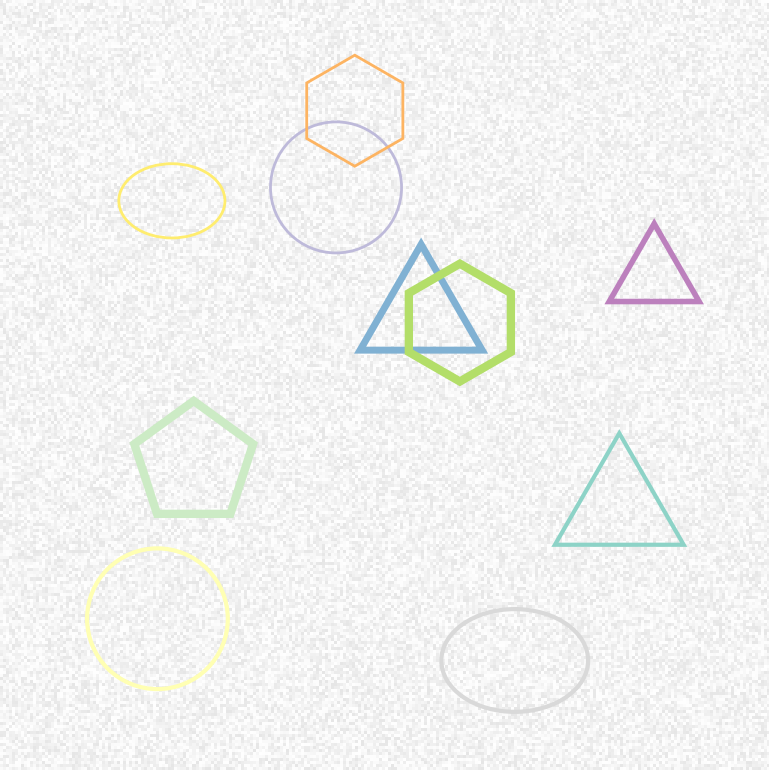[{"shape": "triangle", "thickness": 1.5, "radius": 0.48, "center": [0.804, 0.341]}, {"shape": "circle", "thickness": 1.5, "radius": 0.46, "center": [0.204, 0.196]}, {"shape": "circle", "thickness": 1, "radius": 0.43, "center": [0.436, 0.757]}, {"shape": "triangle", "thickness": 2.5, "radius": 0.46, "center": [0.547, 0.591]}, {"shape": "hexagon", "thickness": 1, "radius": 0.36, "center": [0.461, 0.856]}, {"shape": "hexagon", "thickness": 3, "radius": 0.38, "center": [0.597, 0.581]}, {"shape": "oval", "thickness": 1.5, "radius": 0.48, "center": [0.668, 0.142]}, {"shape": "triangle", "thickness": 2, "radius": 0.34, "center": [0.85, 0.642]}, {"shape": "pentagon", "thickness": 3, "radius": 0.41, "center": [0.252, 0.398]}, {"shape": "oval", "thickness": 1, "radius": 0.34, "center": [0.223, 0.739]}]